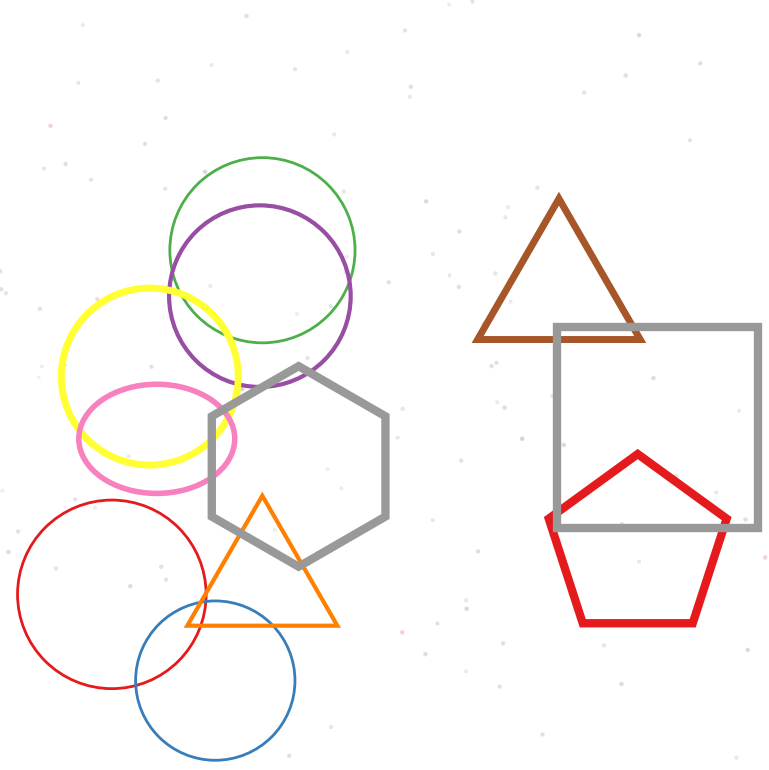[{"shape": "pentagon", "thickness": 3, "radius": 0.61, "center": [0.828, 0.289]}, {"shape": "circle", "thickness": 1, "radius": 0.61, "center": [0.145, 0.228]}, {"shape": "circle", "thickness": 1, "radius": 0.52, "center": [0.28, 0.116]}, {"shape": "circle", "thickness": 1, "radius": 0.6, "center": [0.341, 0.675]}, {"shape": "circle", "thickness": 1.5, "radius": 0.59, "center": [0.338, 0.615]}, {"shape": "triangle", "thickness": 1.5, "radius": 0.56, "center": [0.341, 0.244]}, {"shape": "circle", "thickness": 2.5, "radius": 0.57, "center": [0.195, 0.511]}, {"shape": "triangle", "thickness": 2.5, "radius": 0.61, "center": [0.726, 0.62]}, {"shape": "oval", "thickness": 2, "radius": 0.51, "center": [0.204, 0.43]}, {"shape": "hexagon", "thickness": 3, "radius": 0.65, "center": [0.388, 0.394]}, {"shape": "square", "thickness": 3, "radius": 0.65, "center": [0.854, 0.445]}]